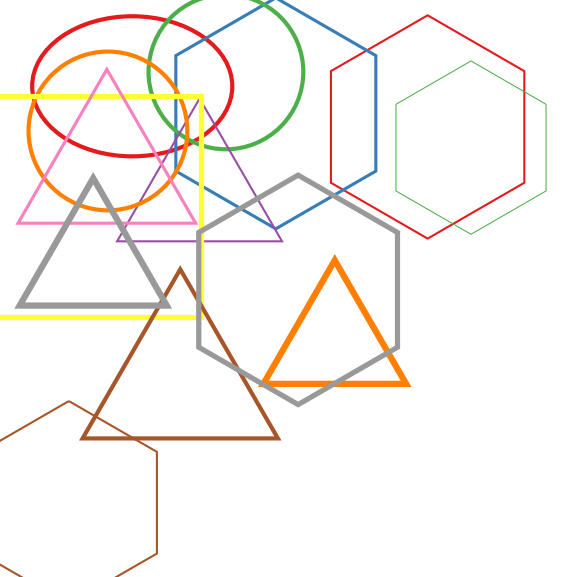[{"shape": "oval", "thickness": 2, "radius": 0.87, "center": [0.229, 0.85]}, {"shape": "hexagon", "thickness": 1, "radius": 0.97, "center": [0.74, 0.779]}, {"shape": "hexagon", "thickness": 1.5, "radius": 1.0, "center": [0.478, 0.803]}, {"shape": "hexagon", "thickness": 0.5, "radius": 0.75, "center": [0.816, 0.744]}, {"shape": "circle", "thickness": 2, "radius": 0.67, "center": [0.391, 0.875]}, {"shape": "triangle", "thickness": 1, "radius": 0.82, "center": [0.346, 0.664]}, {"shape": "triangle", "thickness": 3, "radius": 0.71, "center": [0.58, 0.406]}, {"shape": "circle", "thickness": 2, "radius": 0.69, "center": [0.187, 0.772]}, {"shape": "square", "thickness": 2.5, "radius": 0.96, "center": [0.156, 0.642]}, {"shape": "hexagon", "thickness": 1, "radius": 0.88, "center": [0.119, 0.129]}, {"shape": "triangle", "thickness": 2, "radius": 0.98, "center": [0.312, 0.338]}, {"shape": "triangle", "thickness": 1.5, "radius": 0.89, "center": [0.185, 0.701]}, {"shape": "hexagon", "thickness": 2.5, "radius": 0.99, "center": [0.516, 0.497]}, {"shape": "triangle", "thickness": 3, "radius": 0.74, "center": [0.161, 0.544]}]